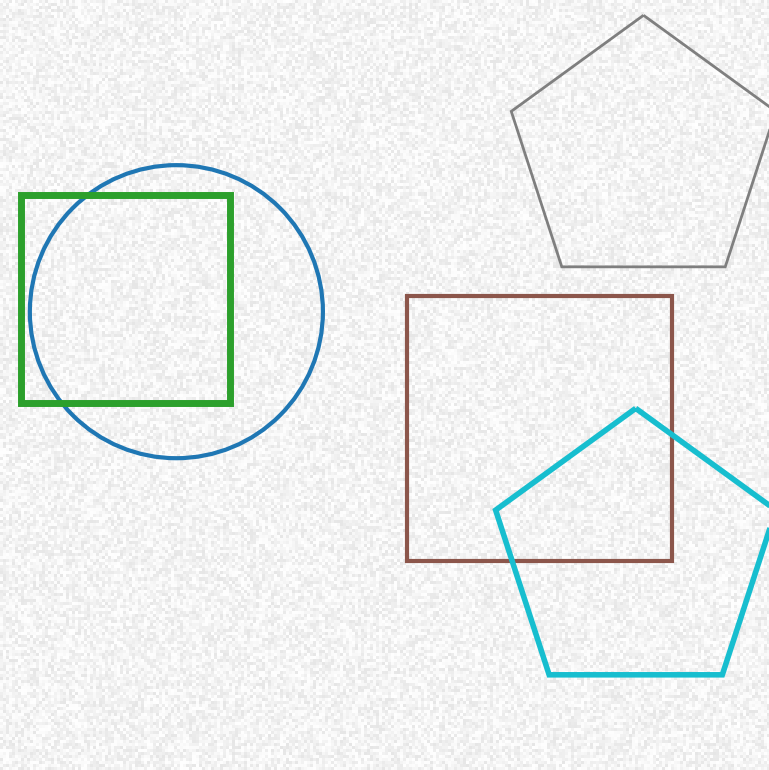[{"shape": "circle", "thickness": 1.5, "radius": 0.95, "center": [0.229, 0.595]}, {"shape": "square", "thickness": 2.5, "radius": 0.68, "center": [0.163, 0.612]}, {"shape": "square", "thickness": 1.5, "radius": 0.86, "center": [0.701, 0.444]}, {"shape": "pentagon", "thickness": 1, "radius": 0.9, "center": [0.836, 0.8]}, {"shape": "pentagon", "thickness": 2, "radius": 0.96, "center": [0.826, 0.278]}]